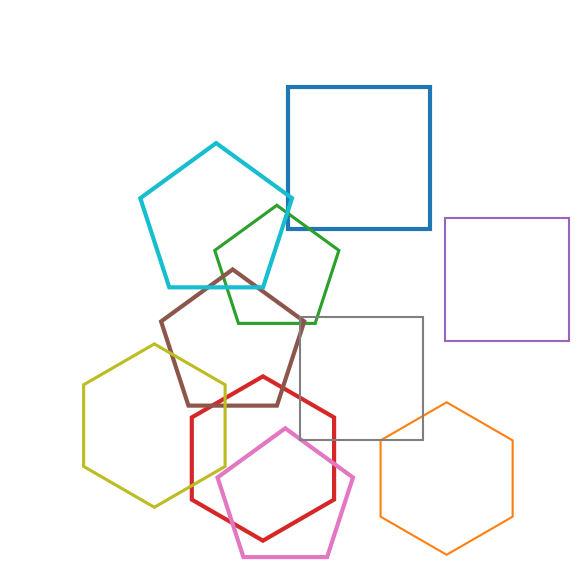[{"shape": "square", "thickness": 2, "radius": 0.61, "center": [0.622, 0.726]}, {"shape": "hexagon", "thickness": 1, "radius": 0.66, "center": [0.773, 0.171]}, {"shape": "pentagon", "thickness": 1.5, "radius": 0.57, "center": [0.479, 0.531]}, {"shape": "hexagon", "thickness": 2, "radius": 0.71, "center": [0.455, 0.205]}, {"shape": "square", "thickness": 1, "radius": 0.53, "center": [0.878, 0.515]}, {"shape": "pentagon", "thickness": 2, "radius": 0.65, "center": [0.403, 0.402]}, {"shape": "pentagon", "thickness": 2, "radius": 0.62, "center": [0.494, 0.134]}, {"shape": "square", "thickness": 1, "radius": 0.53, "center": [0.626, 0.344]}, {"shape": "hexagon", "thickness": 1.5, "radius": 0.71, "center": [0.267, 0.262]}, {"shape": "pentagon", "thickness": 2, "radius": 0.69, "center": [0.374, 0.613]}]